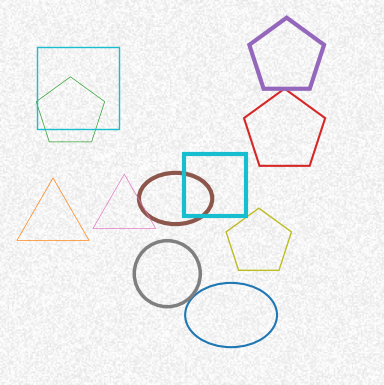[{"shape": "oval", "thickness": 1.5, "radius": 0.6, "center": [0.6, 0.182]}, {"shape": "triangle", "thickness": 0.5, "radius": 0.54, "center": [0.138, 0.43]}, {"shape": "pentagon", "thickness": 0.5, "radius": 0.47, "center": [0.183, 0.707]}, {"shape": "pentagon", "thickness": 1.5, "radius": 0.55, "center": [0.739, 0.659]}, {"shape": "pentagon", "thickness": 3, "radius": 0.51, "center": [0.745, 0.852]}, {"shape": "oval", "thickness": 3, "radius": 0.48, "center": [0.456, 0.484]}, {"shape": "triangle", "thickness": 0.5, "radius": 0.47, "center": [0.323, 0.453]}, {"shape": "circle", "thickness": 2.5, "radius": 0.43, "center": [0.434, 0.289]}, {"shape": "pentagon", "thickness": 1, "radius": 0.45, "center": [0.672, 0.37]}, {"shape": "square", "thickness": 1, "radius": 0.53, "center": [0.203, 0.771]}, {"shape": "square", "thickness": 3, "radius": 0.4, "center": [0.559, 0.52]}]